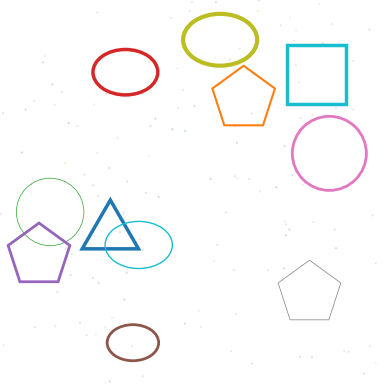[{"shape": "triangle", "thickness": 2.5, "radius": 0.42, "center": [0.287, 0.396]}, {"shape": "pentagon", "thickness": 1.5, "radius": 0.43, "center": [0.633, 0.744]}, {"shape": "circle", "thickness": 0.5, "radius": 0.44, "center": [0.13, 0.45]}, {"shape": "oval", "thickness": 2.5, "radius": 0.42, "center": [0.326, 0.812]}, {"shape": "pentagon", "thickness": 2, "radius": 0.42, "center": [0.101, 0.336]}, {"shape": "oval", "thickness": 2, "radius": 0.33, "center": [0.345, 0.11]}, {"shape": "circle", "thickness": 2, "radius": 0.48, "center": [0.855, 0.602]}, {"shape": "pentagon", "thickness": 0.5, "radius": 0.43, "center": [0.804, 0.239]}, {"shape": "oval", "thickness": 3, "radius": 0.48, "center": [0.572, 0.897]}, {"shape": "oval", "thickness": 1, "radius": 0.44, "center": [0.36, 0.364]}, {"shape": "square", "thickness": 2.5, "radius": 0.38, "center": [0.822, 0.806]}]